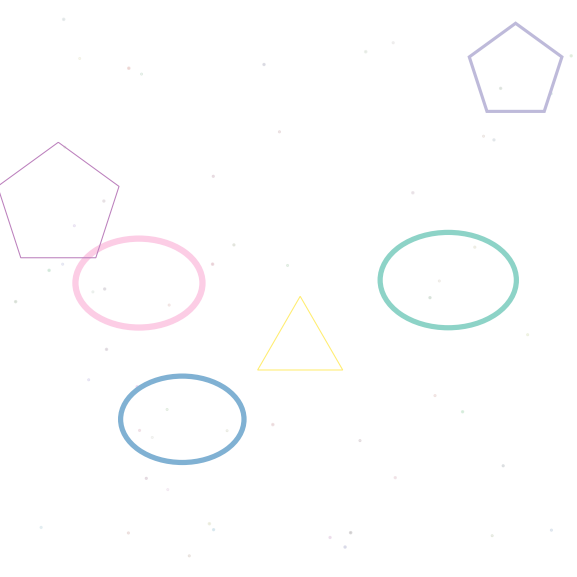[{"shape": "oval", "thickness": 2.5, "radius": 0.59, "center": [0.776, 0.514]}, {"shape": "pentagon", "thickness": 1.5, "radius": 0.42, "center": [0.893, 0.874]}, {"shape": "oval", "thickness": 2.5, "radius": 0.53, "center": [0.316, 0.273]}, {"shape": "oval", "thickness": 3, "radius": 0.55, "center": [0.241, 0.509]}, {"shape": "pentagon", "thickness": 0.5, "radius": 0.55, "center": [0.101, 0.642]}, {"shape": "triangle", "thickness": 0.5, "radius": 0.43, "center": [0.52, 0.401]}]